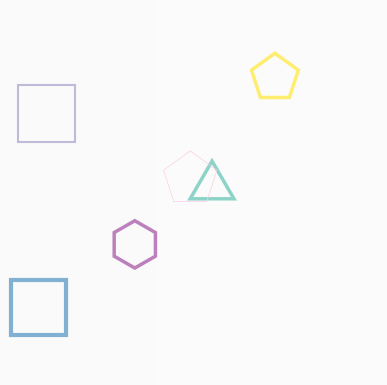[{"shape": "triangle", "thickness": 2.5, "radius": 0.33, "center": [0.547, 0.516]}, {"shape": "square", "thickness": 1.5, "radius": 0.37, "center": [0.12, 0.706]}, {"shape": "square", "thickness": 3, "radius": 0.36, "center": [0.101, 0.2]}, {"shape": "pentagon", "thickness": 0.5, "radius": 0.36, "center": [0.491, 0.535]}, {"shape": "hexagon", "thickness": 2.5, "radius": 0.31, "center": [0.348, 0.365]}, {"shape": "pentagon", "thickness": 2.5, "radius": 0.32, "center": [0.709, 0.798]}]